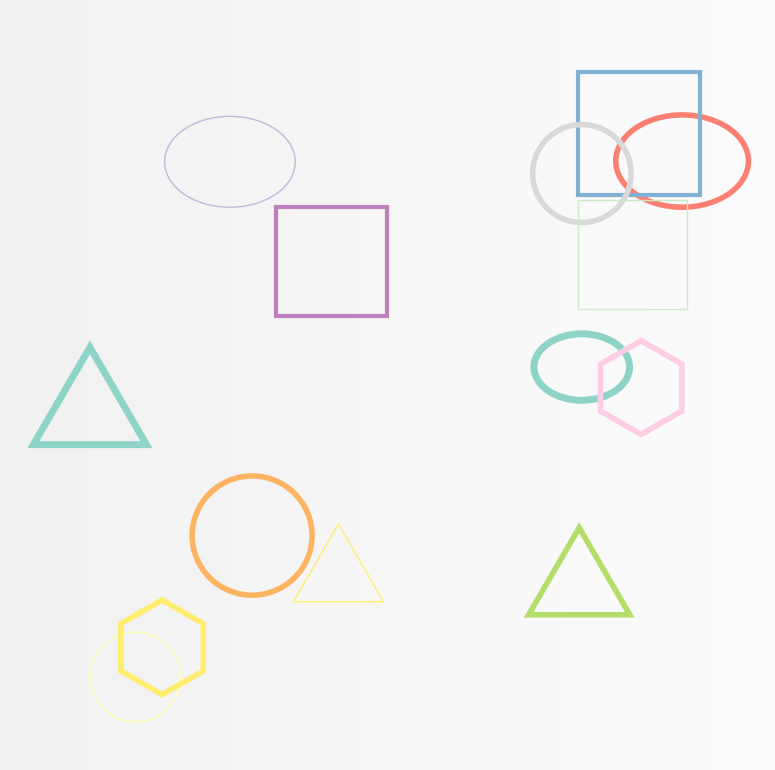[{"shape": "triangle", "thickness": 2.5, "radius": 0.42, "center": [0.116, 0.465]}, {"shape": "oval", "thickness": 2.5, "radius": 0.31, "center": [0.751, 0.523]}, {"shape": "circle", "thickness": 0.5, "radius": 0.29, "center": [0.175, 0.121]}, {"shape": "oval", "thickness": 0.5, "radius": 0.42, "center": [0.297, 0.79]}, {"shape": "oval", "thickness": 2, "radius": 0.43, "center": [0.88, 0.791]}, {"shape": "square", "thickness": 1.5, "radius": 0.4, "center": [0.824, 0.827]}, {"shape": "circle", "thickness": 2, "radius": 0.39, "center": [0.325, 0.304]}, {"shape": "triangle", "thickness": 2, "radius": 0.38, "center": [0.747, 0.239]}, {"shape": "hexagon", "thickness": 2, "radius": 0.3, "center": [0.827, 0.497]}, {"shape": "circle", "thickness": 2, "radius": 0.32, "center": [0.751, 0.775]}, {"shape": "square", "thickness": 1.5, "radius": 0.36, "center": [0.428, 0.66]}, {"shape": "square", "thickness": 0.5, "radius": 0.35, "center": [0.816, 0.67]}, {"shape": "hexagon", "thickness": 2, "radius": 0.31, "center": [0.209, 0.159]}, {"shape": "triangle", "thickness": 0.5, "radius": 0.34, "center": [0.437, 0.252]}]